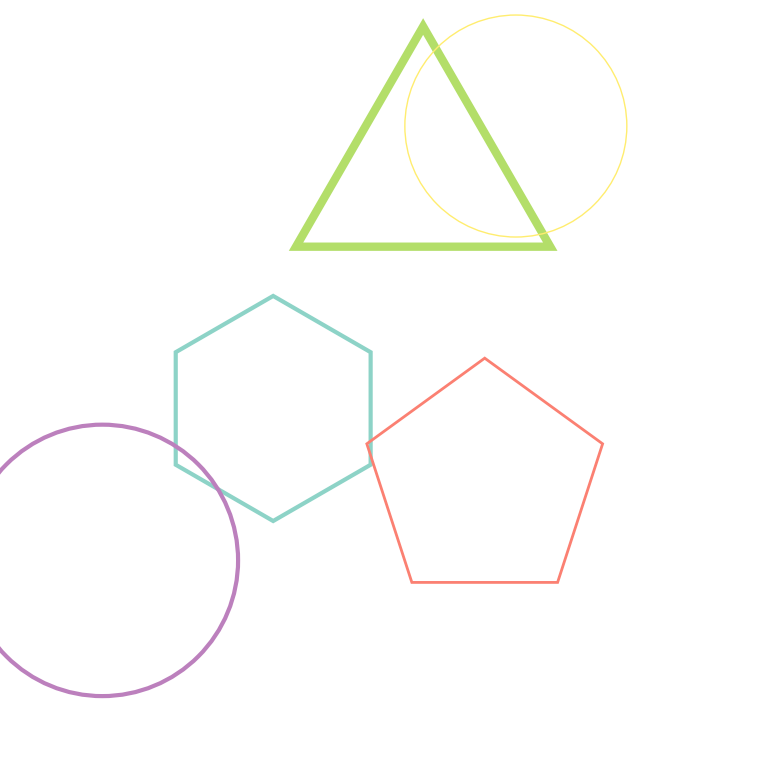[{"shape": "hexagon", "thickness": 1.5, "radius": 0.73, "center": [0.355, 0.47]}, {"shape": "pentagon", "thickness": 1, "radius": 0.8, "center": [0.63, 0.374]}, {"shape": "triangle", "thickness": 3, "radius": 0.95, "center": [0.55, 0.775]}, {"shape": "circle", "thickness": 1.5, "radius": 0.88, "center": [0.133, 0.272]}, {"shape": "circle", "thickness": 0.5, "radius": 0.72, "center": [0.67, 0.836]}]